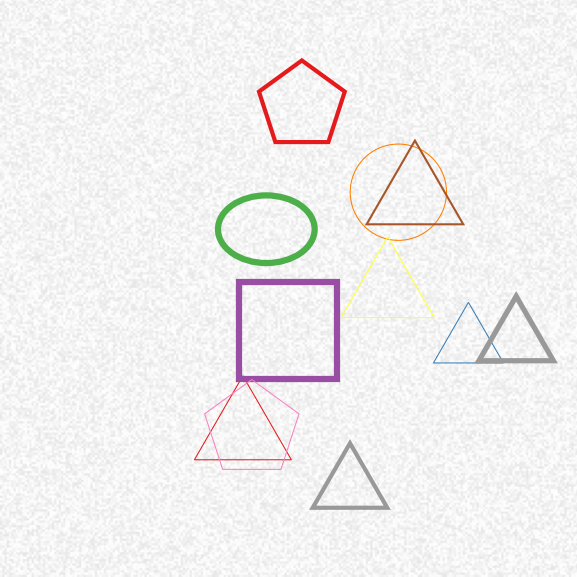[{"shape": "pentagon", "thickness": 2, "radius": 0.39, "center": [0.523, 0.816]}, {"shape": "triangle", "thickness": 0.5, "radius": 0.48, "center": [0.421, 0.251]}, {"shape": "triangle", "thickness": 0.5, "radius": 0.35, "center": [0.811, 0.406]}, {"shape": "oval", "thickness": 3, "radius": 0.42, "center": [0.461, 0.602]}, {"shape": "square", "thickness": 3, "radius": 0.42, "center": [0.499, 0.427]}, {"shape": "circle", "thickness": 0.5, "radius": 0.42, "center": [0.69, 0.666]}, {"shape": "triangle", "thickness": 0.5, "radius": 0.47, "center": [0.671, 0.496]}, {"shape": "triangle", "thickness": 1, "radius": 0.48, "center": [0.718, 0.659]}, {"shape": "pentagon", "thickness": 0.5, "radius": 0.43, "center": [0.436, 0.256]}, {"shape": "triangle", "thickness": 2, "radius": 0.37, "center": [0.606, 0.157]}, {"shape": "triangle", "thickness": 2.5, "radius": 0.37, "center": [0.894, 0.412]}]